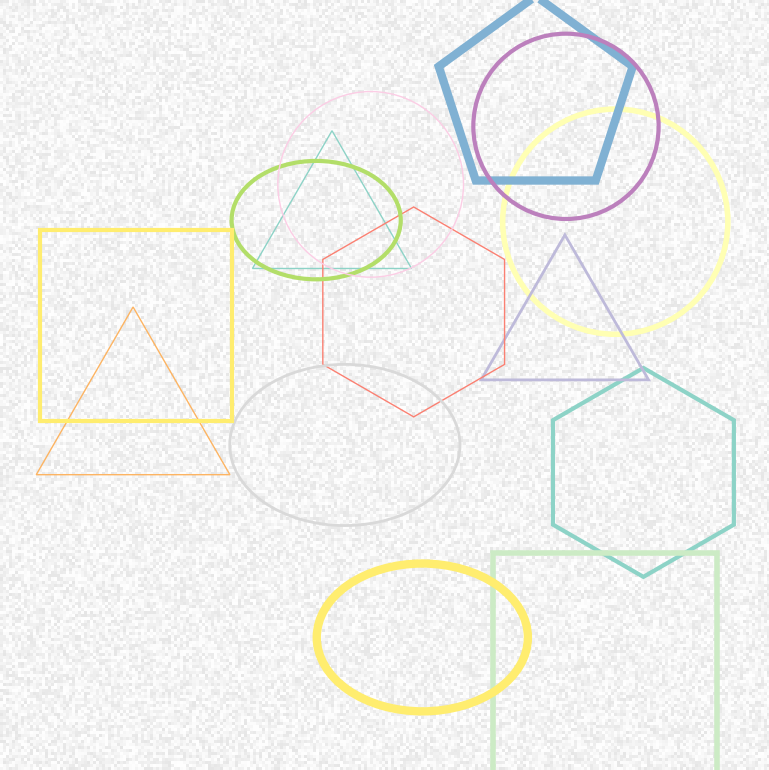[{"shape": "hexagon", "thickness": 1.5, "radius": 0.68, "center": [0.836, 0.386]}, {"shape": "triangle", "thickness": 0.5, "radius": 0.6, "center": [0.431, 0.711]}, {"shape": "circle", "thickness": 2, "radius": 0.73, "center": [0.799, 0.712]}, {"shape": "triangle", "thickness": 1, "radius": 0.63, "center": [0.734, 0.569]}, {"shape": "hexagon", "thickness": 0.5, "radius": 0.68, "center": [0.537, 0.595]}, {"shape": "pentagon", "thickness": 3, "radius": 0.66, "center": [0.696, 0.873]}, {"shape": "triangle", "thickness": 0.5, "radius": 0.73, "center": [0.173, 0.456]}, {"shape": "oval", "thickness": 1.5, "radius": 0.55, "center": [0.411, 0.714]}, {"shape": "circle", "thickness": 0.5, "radius": 0.6, "center": [0.481, 0.761]}, {"shape": "oval", "thickness": 1, "radius": 0.75, "center": [0.448, 0.422]}, {"shape": "circle", "thickness": 1.5, "radius": 0.6, "center": [0.735, 0.836]}, {"shape": "square", "thickness": 2, "radius": 0.73, "center": [0.786, 0.136]}, {"shape": "oval", "thickness": 3, "radius": 0.69, "center": [0.548, 0.172]}, {"shape": "square", "thickness": 1.5, "radius": 0.62, "center": [0.177, 0.577]}]